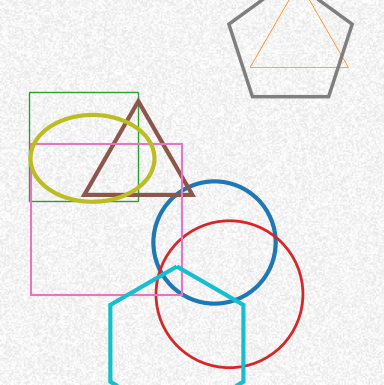[{"shape": "circle", "thickness": 3, "radius": 0.79, "center": [0.557, 0.37]}, {"shape": "triangle", "thickness": 0.5, "radius": 0.74, "center": [0.777, 0.898]}, {"shape": "square", "thickness": 1, "radius": 0.71, "center": [0.216, 0.62]}, {"shape": "circle", "thickness": 2, "radius": 0.95, "center": [0.596, 0.236]}, {"shape": "triangle", "thickness": 3, "radius": 0.81, "center": [0.359, 0.575]}, {"shape": "square", "thickness": 1.5, "radius": 0.98, "center": [0.277, 0.43]}, {"shape": "pentagon", "thickness": 2.5, "radius": 0.84, "center": [0.755, 0.885]}, {"shape": "oval", "thickness": 3, "radius": 0.81, "center": [0.24, 0.589]}, {"shape": "hexagon", "thickness": 3, "radius": 1.0, "center": [0.459, 0.108]}]